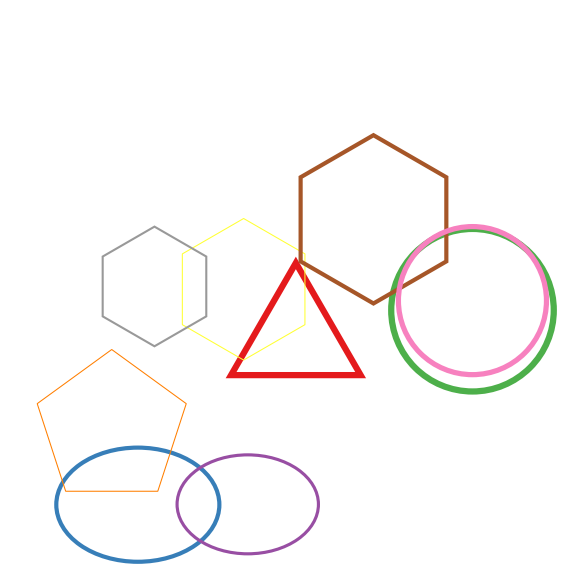[{"shape": "triangle", "thickness": 3, "radius": 0.65, "center": [0.512, 0.414]}, {"shape": "oval", "thickness": 2, "radius": 0.71, "center": [0.239, 0.125]}, {"shape": "circle", "thickness": 3, "radius": 0.7, "center": [0.818, 0.462]}, {"shape": "oval", "thickness": 1.5, "radius": 0.61, "center": [0.429, 0.126]}, {"shape": "pentagon", "thickness": 0.5, "radius": 0.68, "center": [0.193, 0.258]}, {"shape": "hexagon", "thickness": 0.5, "radius": 0.61, "center": [0.422, 0.498]}, {"shape": "hexagon", "thickness": 2, "radius": 0.73, "center": [0.647, 0.619]}, {"shape": "circle", "thickness": 2.5, "radius": 0.64, "center": [0.818, 0.479]}, {"shape": "hexagon", "thickness": 1, "radius": 0.52, "center": [0.267, 0.503]}]